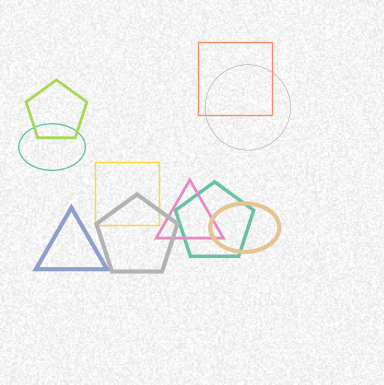[{"shape": "pentagon", "thickness": 2.5, "radius": 0.53, "center": [0.557, 0.421]}, {"shape": "oval", "thickness": 1, "radius": 0.43, "center": [0.135, 0.618]}, {"shape": "square", "thickness": 1, "radius": 0.48, "center": [0.61, 0.796]}, {"shape": "triangle", "thickness": 3, "radius": 0.53, "center": [0.185, 0.354]}, {"shape": "triangle", "thickness": 2, "radius": 0.5, "center": [0.493, 0.432]}, {"shape": "pentagon", "thickness": 2, "radius": 0.42, "center": [0.147, 0.709]}, {"shape": "square", "thickness": 1, "radius": 0.41, "center": [0.329, 0.497]}, {"shape": "oval", "thickness": 3, "radius": 0.45, "center": [0.636, 0.409]}, {"shape": "circle", "thickness": 0.5, "radius": 0.55, "center": [0.644, 0.721]}, {"shape": "pentagon", "thickness": 3, "radius": 0.55, "center": [0.356, 0.384]}]